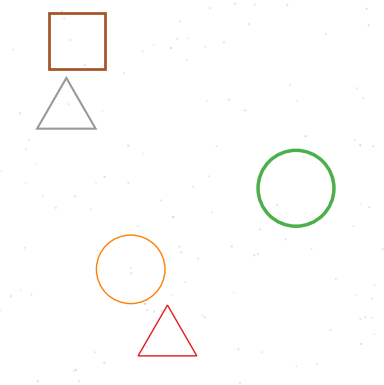[{"shape": "triangle", "thickness": 1, "radius": 0.44, "center": [0.435, 0.12]}, {"shape": "circle", "thickness": 2.5, "radius": 0.49, "center": [0.769, 0.511]}, {"shape": "circle", "thickness": 1, "radius": 0.45, "center": [0.34, 0.3]}, {"shape": "square", "thickness": 2, "radius": 0.36, "center": [0.2, 0.894]}, {"shape": "triangle", "thickness": 1.5, "radius": 0.44, "center": [0.172, 0.71]}]